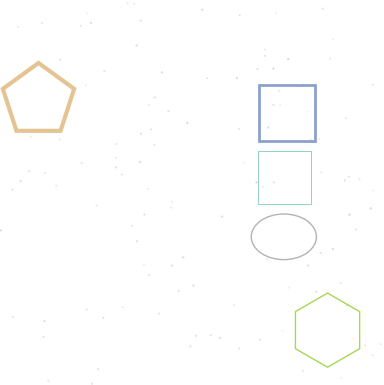[{"shape": "square", "thickness": 0.5, "radius": 0.35, "center": [0.739, 0.538]}, {"shape": "square", "thickness": 2, "radius": 0.36, "center": [0.746, 0.706]}, {"shape": "hexagon", "thickness": 1, "radius": 0.48, "center": [0.851, 0.142]}, {"shape": "pentagon", "thickness": 3, "radius": 0.49, "center": [0.1, 0.739]}, {"shape": "oval", "thickness": 1, "radius": 0.42, "center": [0.737, 0.385]}]